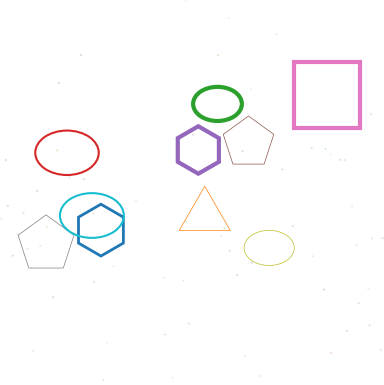[{"shape": "hexagon", "thickness": 2, "radius": 0.34, "center": [0.262, 0.402]}, {"shape": "triangle", "thickness": 0.5, "radius": 0.38, "center": [0.532, 0.44]}, {"shape": "oval", "thickness": 3, "radius": 0.32, "center": [0.565, 0.73]}, {"shape": "oval", "thickness": 1.5, "radius": 0.41, "center": [0.174, 0.603]}, {"shape": "hexagon", "thickness": 3, "radius": 0.31, "center": [0.515, 0.61]}, {"shape": "pentagon", "thickness": 0.5, "radius": 0.35, "center": [0.645, 0.63]}, {"shape": "square", "thickness": 3, "radius": 0.43, "center": [0.849, 0.753]}, {"shape": "pentagon", "thickness": 0.5, "radius": 0.38, "center": [0.12, 0.366]}, {"shape": "oval", "thickness": 0.5, "radius": 0.33, "center": [0.699, 0.356]}, {"shape": "oval", "thickness": 1.5, "radius": 0.42, "center": [0.239, 0.44]}]